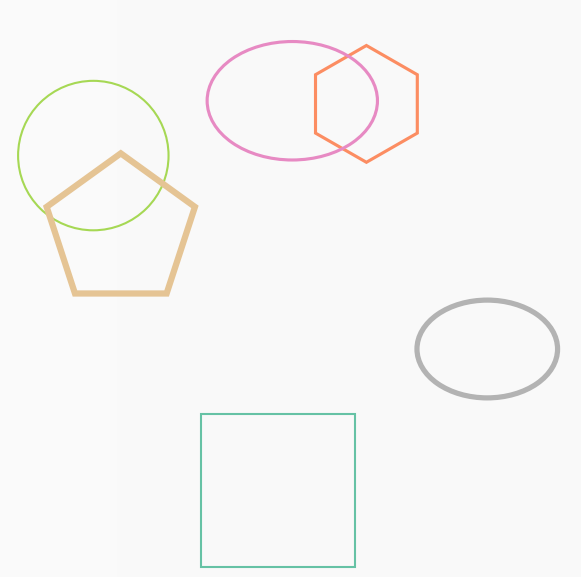[{"shape": "square", "thickness": 1, "radius": 0.66, "center": [0.478, 0.15]}, {"shape": "hexagon", "thickness": 1.5, "radius": 0.51, "center": [0.63, 0.819]}, {"shape": "oval", "thickness": 1.5, "radius": 0.73, "center": [0.503, 0.825]}, {"shape": "circle", "thickness": 1, "radius": 0.65, "center": [0.161, 0.73]}, {"shape": "pentagon", "thickness": 3, "radius": 0.67, "center": [0.208, 0.599]}, {"shape": "oval", "thickness": 2.5, "radius": 0.6, "center": [0.838, 0.395]}]